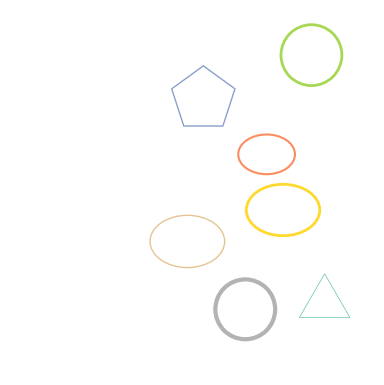[{"shape": "triangle", "thickness": 0.5, "radius": 0.38, "center": [0.843, 0.213]}, {"shape": "oval", "thickness": 1.5, "radius": 0.37, "center": [0.692, 0.599]}, {"shape": "pentagon", "thickness": 1, "radius": 0.43, "center": [0.528, 0.743]}, {"shape": "circle", "thickness": 2, "radius": 0.4, "center": [0.809, 0.857]}, {"shape": "oval", "thickness": 2, "radius": 0.48, "center": [0.735, 0.455]}, {"shape": "oval", "thickness": 1, "radius": 0.48, "center": [0.487, 0.373]}, {"shape": "circle", "thickness": 3, "radius": 0.39, "center": [0.637, 0.197]}]